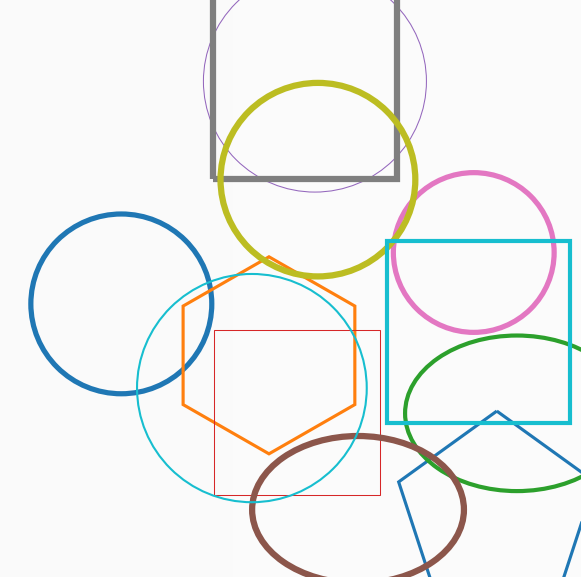[{"shape": "pentagon", "thickness": 1.5, "radius": 0.89, "center": [0.855, 0.11]}, {"shape": "circle", "thickness": 2.5, "radius": 0.78, "center": [0.209, 0.473]}, {"shape": "hexagon", "thickness": 1.5, "radius": 0.85, "center": [0.463, 0.384]}, {"shape": "oval", "thickness": 2, "radius": 0.96, "center": [0.889, 0.283]}, {"shape": "square", "thickness": 0.5, "radius": 0.71, "center": [0.511, 0.285]}, {"shape": "circle", "thickness": 0.5, "radius": 0.96, "center": [0.542, 0.858]}, {"shape": "oval", "thickness": 3, "radius": 0.91, "center": [0.616, 0.117]}, {"shape": "circle", "thickness": 2.5, "radius": 0.69, "center": [0.815, 0.562]}, {"shape": "square", "thickness": 3, "radius": 0.79, "center": [0.524, 0.847]}, {"shape": "circle", "thickness": 3, "radius": 0.84, "center": [0.547, 0.688]}, {"shape": "square", "thickness": 2, "radius": 0.79, "center": [0.823, 0.424]}, {"shape": "circle", "thickness": 1, "radius": 0.99, "center": [0.433, 0.327]}]